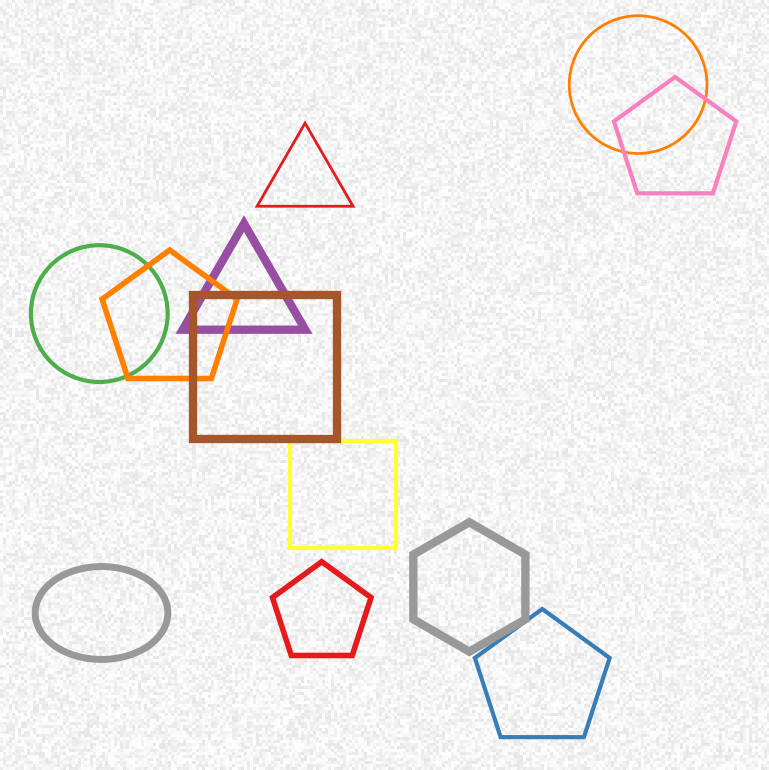[{"shape": "pentagon", "thickness": 2, "radius": 0.34, "center": [0.418, 0.203]}, {"shape": "triangle", "thickness": 1, "radius": 0.36, "center": [0.396, 0.768]}, {"shape": "pentagon", "thickness": 1.5, "radius": 0.46, "center": [0.704, 0.117]}, {"shape": "circle", "thickness": 1.5, "radius": 0.44, "center": [0.129, 0.593]}, {"shape": "triangle", "thickness": 3, "radius": 0.46, "center": [0.317, 0.618]}, {"shape": "pentagon", "thickness": 2, "radius": 0.46, "center": [0.22, 0.583]}, {"shape": "circle", "thickness": 1, "radius": 0.45, "center": [0.829, 0.89]}, {"shape": "square", "thickness": 1.5, "radius": 0.35, "center": [0.445, 0.358]}, {"shape": "square", "thickness": 3, "radius": 0.47, "center": [0.345, 0.523]}, {"shape": "pentagon", "thickness": 1.5, "radius": 0.42, "center": [0.877, 0.817]}, {"shape": "hexagon", "thickness": 3, "radius": 0.42, "center": [0.61, 0.238]}, {"shape": "oval", "thickness": 2.5, "radius": 0.43, "center": [0.132, 0.204]}]